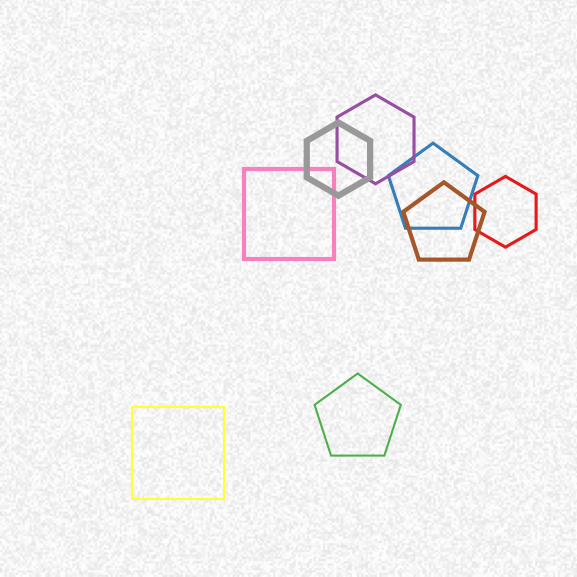[{"shape": "hexagon", "thickness": 1.5, "radius": 0.31, "center": [0.875, 0.632]}, {"shape": "pentagon", "thickness": 1.5, "radius": 0.41, "center": [0.75, 0.67]}, {"shape": "pentagon", "thickness": 1, "radius": 0.39, "center": [0.619, 0.274]}, {"shape": "hexagon", "thickness": 1.5, "radius": 0.38, "center": [0.65, 0.758]}, {"shape": "square", "thickness": 1, "radius": 0.4, "center": [0.309, 0.215]}, {"shape": "pentagon", "thickness": 2, "radius": 0.37, "center": [0.769, 0.609]}, {"shape": "square", "thickness": 2, "radius": 0.39, "center": [0.5, 0.628]}, {"shape": "hexagon", "thickness": 3, "radius": 0.32, "center": [0.586, 0.724]}]